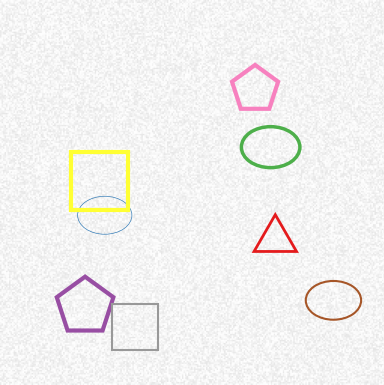[{"shape": "triangle", "thickness": 2, "radius": 0.32, "center": [0.715, 0.379]}, {"shape": "oval", "thickness": 0.5, "radius": 0.35, "center": [0.272, 0.441]}, {"shape": "oval", "thickness": 2.5, "radius": 0.38, "center": [0.703, 0.618]}, {"shape": "pentagon", "thickness": 3, "radius": 0.39, "center": [0.221, 0.204]}, {"shape": "square", "thickness": 3, "radius": 0.37, "center": [0.259, 0.529]}, {"shape": "oval", "thickness": 1.5, "radius": 0.36, "center": [0.866, 0.22]}, {"shape": "pentagon", "thickness": 3, "radius": 0.31, "center": [0.662, 0.768]}, {"shape": "square", "thickness": 1.5, "radius": 0.3, "center": [0.35, 0.151]}]